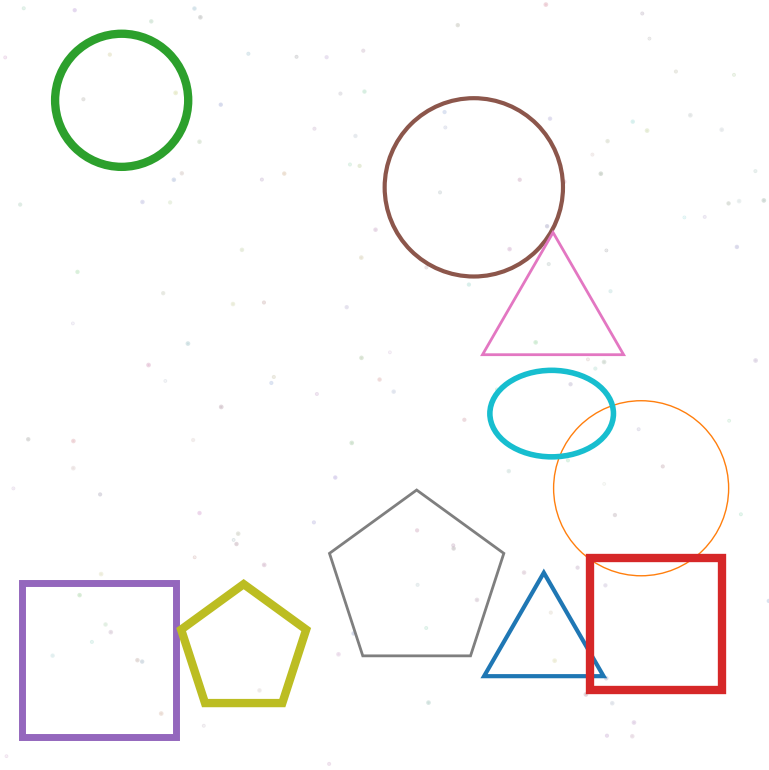[{"shape": "triangle", "thickness": 1.5, "radius": 0.45, "center": [0.706, 0.167]}, {"shape": "circle", "thickness": 0.5, "radius": 0.57, "center": [0.833, 0.366]}, {"shape": "circle", "thickness": 3, "radius": 0.43, "center": [0.158, 0.87]}, {"shape": "square", "thickness": 3, "radius": 0.43, "center": [0.852, 0.189]}, {"shape": "square", "thickness": 2.5, "radius": 0.5, "center": [0.128, 0.143]}, {"shape": "circle", "thickness": 1.5, "radius": 0.58, "center": [0.615, 0.757]}, {"shape": "triangle", "thickness": 1, "radius": 0.53, "center": [0.718, 0.592]}, {"shape": "pentagon", "thickness": 1, "radius": 0.6, "center": [0.541, 0.245]}, {"shape": "pentagon", "thickness": 3, "radius": 0.43, "center": [0.316, 0.156]}, {"shape": "oval", "thickness": 2, "radius": 0.4, "center": [0.716, 0.463]}]